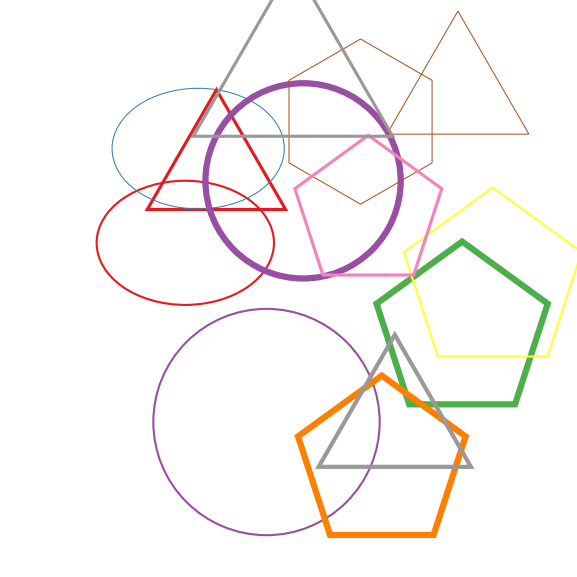[{"shape": "oval", "thickness": 1, "radius": 0.77, "center": [0.321, 0.579]}, {"shape": "triangle", "thickness": 1.5, "radius": 0.69, "center": [0.375, 0.706]}, {"shape": "oval", "thickness": 0.5, "radius": 0.75, "center": [0.343, 0.742]}, {"shape": "pentagon", "thickness": 3, "radius": 0.78, "center": [0.8, 0.425]}, {"shape": "circle", "thickness": 1, "radius": 0.98, "center": [0.461, 0.268]}, {"shape": "circle", "thickness": 3, "radius": 0.85, "center": [0.525, 0.686]}, {"shape": "pentagon", "thickness": 3, "radius": 0.76, "center": [0.661, 0.196]}, {"shape": "pentagon", "thickness": 1, "radius": 0.81, "center": [0.853, 0.513]}, {"shape": "hexagon", "thickness": 0.5, "radius": 0.72, "center": [0.624, 0.789]}, {"shape": "triangle", "thickness": 0.5, "radius": 0.71, "center": [0.793, 0.838]}, {"shape": "pentagon", "thickness": 1.5, "radius": 0.67, "center": [0.638, 0.631]}, {"shape": "triangle", "thickness": 2, "radius": 0.76, "center": [0.684, 0.267]}, {"shape": "triangle", "thickness": 1.5, "radius": 1.0, "center": [0.507, 0.863]}]